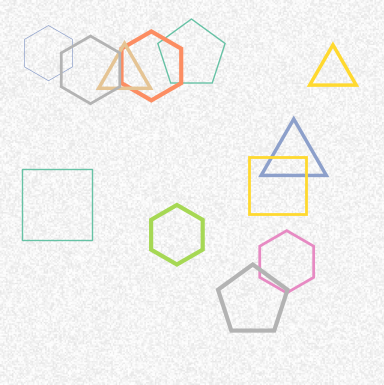[{"shape": "square", "thickness": 1, "radius": 0.46, "center": [0.148, 0.469]}, {"shape": "pentagon", "thickness": 1, "radius": 0.46, "center": [0.497, 0.859]}, {"shape": "hexagon", "thickness": 3, "radius": 0.45, "center": [0.393, 0.829]}, {"shape": "triangle", "thickness": 2.5, "radius": 0.49, "center": [0.763, 0.593]}, {"shape": "hexagon", "thickness": 0.5, "radius": 0.36, "center": [0.126, 0.862]}, {"shape": "hexagon", "thickness": 2, "radius": 0.4, "center": [0.745, 0.32]}, {"shape": "hexagon", "thickness": 3, "radius": 0.39, "center": [0.46, 0.39]}, {"shape": "triangle", "thickness": 2.5, "radius": 0.35, "center": [0.865, 0.814]}, {"shape": "square", "thickness": 2, "radius": 0.37, "center": [0.722, 0.518]}, {"shape": "triangle", "thickness": 2.5, "radius": 0.39, "center": [0.324, 0.81]}, {"shape": "hexagon", "thickness": 2, "radius": 0.44, "center": [0.235, 0.819]}, {"shape": "pentagon", "thickness": 3, "radius": 0.47, "center": [0.657, 0.218]}]